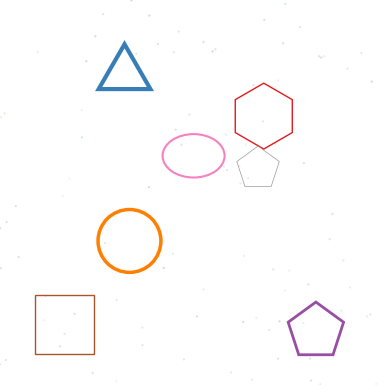[{"shape": "hexagon", "thickness": 1, "radius": 0.43, "center": [0.685, 0.698]}, {"shape": "triangle", "thickness": 3, "radius": 0.39, "center": [0.323, 0.807]}, {"shape": "pentagon", "thickness": 2, "radius": 0.38, "center": [0.82, 0.14]}, {"shape": "circle", "thickness": 2.5, "radius": 0.41, "center": [0.336, 0.374]}, {"shape": "square", "thickness": 1, "radius": 0.38, "center": [0.167, 0.157]}, {"shape": "oval", "thickness": 1.5, "radius": 0.4, "center": [0.503, 0.595]}, {"shape": "pentagon", "thickness": 0.5, "radius": 0.29, "center": [0.67, 0.563]}]